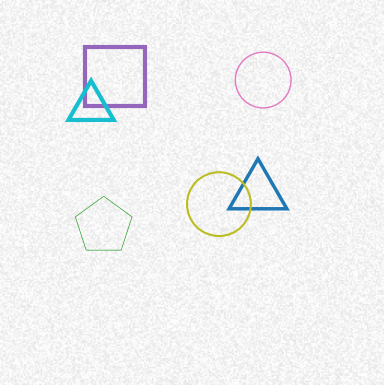[{"shape": "triangle", "thickness": 2.5, "radius": 0.43, "center": [0.67, 0.501]}, {"shape": "pentagon", "thickness": 0.5, "radius": 0.39, "center": [0.269, 0.413]}, {"shape": "square", "thickness": 3, "radius": 0.39, "center": [0.299, 0.802]}, {"shape": "circle", "thickness": 1, "radius": 0.36, "center": [0.684, 0.792]}, {"shape": "circle", "thickness": 1.5, "radius": 0.41, "center": [0.569, 0.47]}, {"shape": "triangle", "thickness": 3, "radius": 0.34, "center": [0.237, 0.722]}]